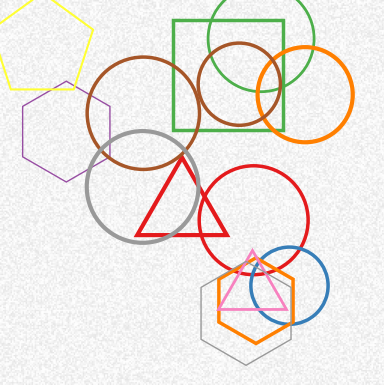[{"shape": "triangle", "thickness": 3, "radius": 0.67, "center": [0.473, 0.457]}, {"shape": "circle", "thickness": 2.5, "radius": 0.71, "center": [0.659, 0.428]}, {"shape": "circle", "thickness": 2.5, "radius": 0.5, "center": [0.752, 0.258]}, {"shape": "square", "thickness": 2.5, "radius": 0.71, "center": [0.593, 0.805]}, {"shape": "circle", "thickness": 2, "radius": 0.69, "center": [0.678, 0.9]}, {"shape": "hexagon", "thickness": 1, "radius": 0.65, "center": [0.172, 0.658]}, {"shape": "circle", "thickness": 3, "radius": 0.62, "center": [0.793, 0.754]}, {"shape": "hexagon", "thickness": 2.5, "radius": 0.56, "center": [0.665, 0.219]}, {"shape": "pentagon", "thickness": 1.5, "radius": 0.69, "center": [0.11, 0.88]}, {"shape": "circle", "thickness": 2.5, "radius": 0.53, "center": [0.622, 0.781]}, {"shape": "circle", "thickness": 2.5, "radius": 0.73, "center": [0.372, 0.706]}, {"shape": "triangle", "thickness": 2, "radius": 0.51, "center": [0.656, 0.247]}, {"shape": "circle", "thickness": 3, "radius": 0.73, "center": [0.37, 0.514]}, {"shape": "hexagon", "thickness": 1, "radius": 0.67, "center": [0.639, 0.186]}]